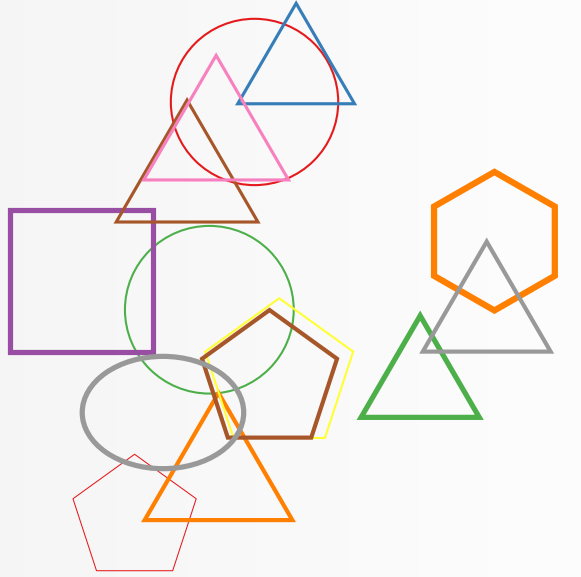[{"shape": "pentagon", "thickness": 0.5, "radius": 0.56, "center": [0.232, 0.101]}, {"shape": "circle", "thickness": 1, "radius": 0.72, "center": [0.438, 0.823]}, {"shape": "triangle", "thickness": 1.5, "radius": 0.58, "center": [0.509, 0.877]}, {"shape": "triangle", "thickness": 2.5, "radius": 0.59, "center": [0.723, 0.335]}, {"shape": "circle", "thickness": 1, "radius": 0.73, "center": [0.36, 0.463]}, {"shape": "square", "thickness": 2.5, "radius": 0.62, "center": [0.14, 0.513]}, {"shape": "triangle", "thickness": 2, "radius": 0.73, "center": [0.376, 0.172]}, {"shape": "hexagon", "thickness": 3, "radius": 0.6, "center": [0.851, 0.581]}, {"shape": "pentagon", "thickness": 1, "radius": 0.67, "center": [0.48, 0.349]}, {"shape": "pentagon", "thickness": 2, "radius": 0.61, "center": [0.464, 0.34]}, {"shape": "triangle", "thickness": 1.5, "radius": 0.7, "center": [0.322, 0.685]}, {"shape": "triangle", "thickness": 1.5, "radius": 0.72, "center": [0.372, 0.759]}, {"shape": "triangle", "thickness": 2, "radius": 0.63, "center": [0.837, 0.454]}, {"shape": "oval", "thickness": 2.5, "radius": 0.69, "center": [0.28, 0.285]}]